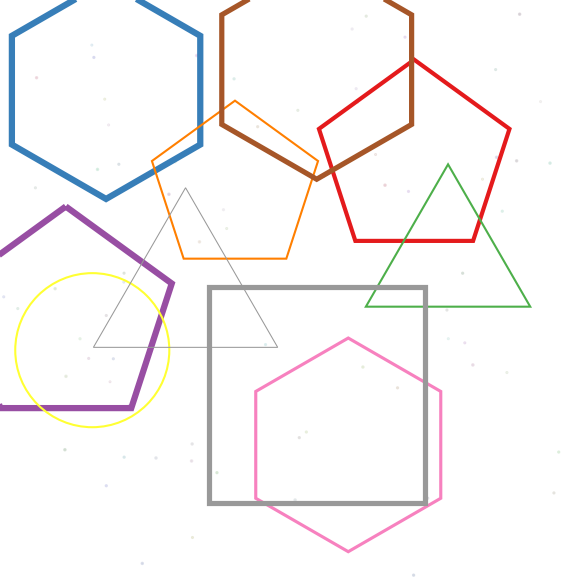[{"shape": "pentagon", "thickness": 2, "radius": 0.87, "center": [0.717, 0.722]}, {"shape": "hexagon", "thickness": 3, "radius": 0.94, "center": [0.184, 0.843]}, {"shape": "triangle", "thickness": 1, "radius": 0.82, "center": [0.776, 0.55]}, {"shape": "pentagon", "thickness": 3, "radius": 0.96, "center": [0.114, 0.449]}, {"shape": "pentagon", "thickness": 1, "radius": 0.76, "center": [0.407, 0.674]}, {"shape": "circle", "thickness": 1, "radius": 0.67, "center": [0.16, 0.393]}, {"shape": "hexagon", "thickness": 2.5, "radius": 0.95, "center": [0.548, 0.879]}, {"shape": "hexagon", "thickness": 1.5, "radius": 0.92, "center": [0.603, 0.229]}, {"shape": "square", "thickness": 2.5, "radius": 0.93, "center": [0.549, 0.315]}, {"shape": "triangle", "thickness": 0.5, "radius": 0.92, "center": [0.321, 0.49]}]